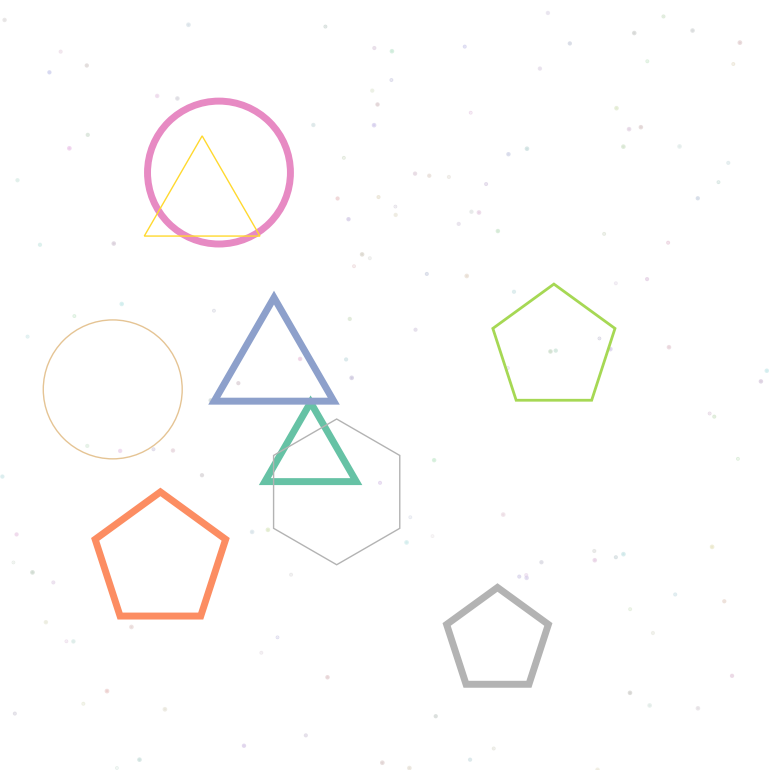[{"shape": "triangle", "thickness": 2.5, "radius": 0.34, "center": [0.403, 0.409]}, {"shape": "pentagon", "thickness": 2.5, "radius": 0.45, "center": [0.208, 0.272]}, {"shape": "triangle", "thickness": 2.5, "radius": 0.45, "center": [0.356, 0.524]}, {"shape": "circle", "thickness": 2.5, "radius": 0.46, "center": [0.284, 0.776]}, {"shape": "pentagon", "thickness": 1, "radius": 0.42, "center": [0.719, 0.548]}, {"shape": "triangle", "thickness": 0.5, "radius": 0.43, "center": [0.263, 0.737]}, {"shape": "circle", "thickness": 0.5, "radius": 0.45, "center": [0.146, 0.494]}, {"shape": "pentagon", "thickness": 2.5, "radius": 0.35, "center": [0.646, 0.168]}, {"shape": "hexagon", "thickness": 0.5, "radius": 0.47, "center": [0.437, 0.361]}]